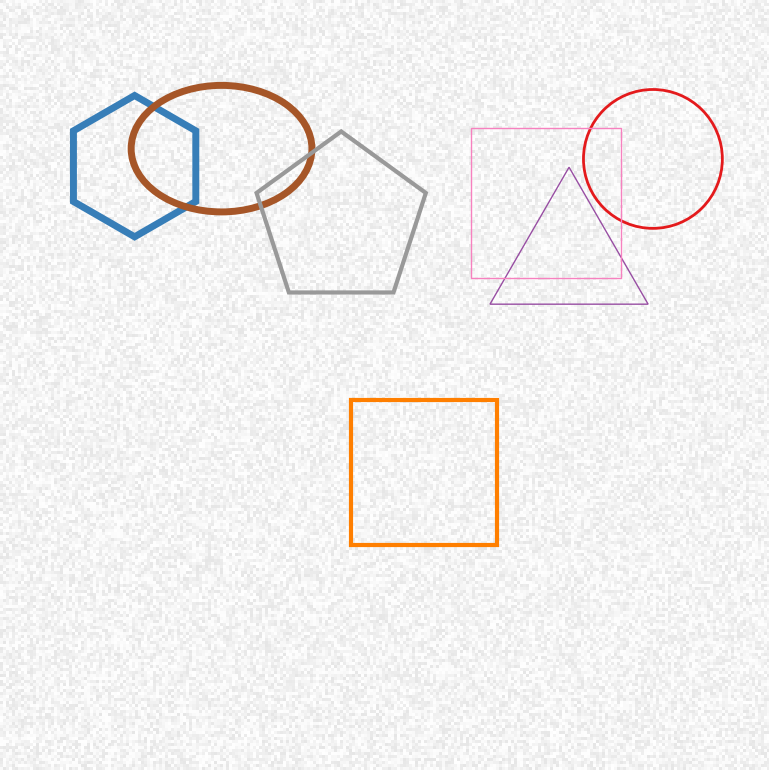[{"shape": "circle", "thickness": 1, "radius": 0.45, "center": [0.848, 0.794]}, {"shape": "hexagon", "thickness": 2.5, "radius": 0.46, "center": [0.175, 0.784]}, {"shape": "triangle", "thickness": 0.5, "radius": 0.59, "center": [0.739, 0.664]}, {"shape": "square", "thickness": 1.5, "radius": 0.47, "center": [0.551, 0.386]}, {"shape": "oval", "thickness": 2.5, "radius": 0.59, "center": [0.288, 0.807]}, {"shape": "square", "thickness": 0.5, "radius": 0.49, "center": [0.709, 0.736]}, {"shape": "pentagon", "thickness": 1.5, "radius": 0.58, "center": [0.443, 0.714]}]